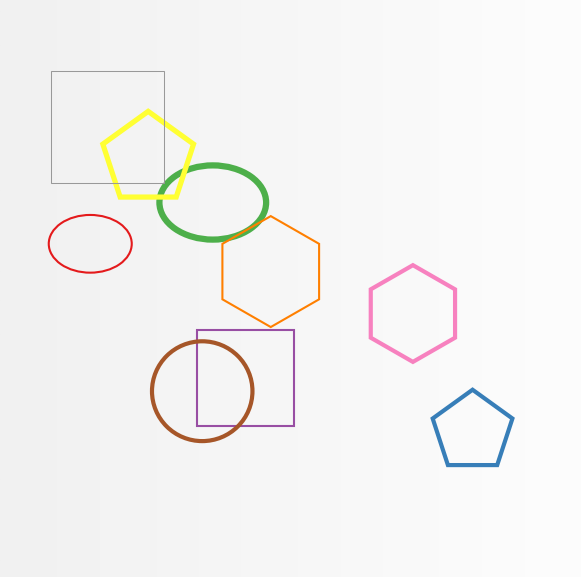[{"shape": "oval", "thickness": 1, "radius": 0.36, "center": [0.155, 0.577]}, {"shape": "pentagon", "thickness": 2, "radius": 0.36, "center": [0.813, 0.252]}, {"shape": "oval", "thickness": 3, "radius": 0.46, "center": [0.366, 0.648]}, {"shape": "square", "thickness": 1, "radius": 0.42, "center": [0.423, 0.344]}, {"shape": "hexagon", "thickness": 1, "radius": 0.48, "center": [0.466, 0.529]}, {"shape": "pentagon", "thickness": 2.5, "radius": 0.41, "center": [0.255, 0.724]}, {"shape": "circle", "thickness": 2, "radius": 0.43, "center": [0.348, 0.322]}, {"shape": "hexagon", "thickness": 2, "radius": 0.42, "center": [0.71, 0.456]}, {"shape": "square", "thickness": 0.5, "radius": 0.49, "center": [0.185, 0.78]}]